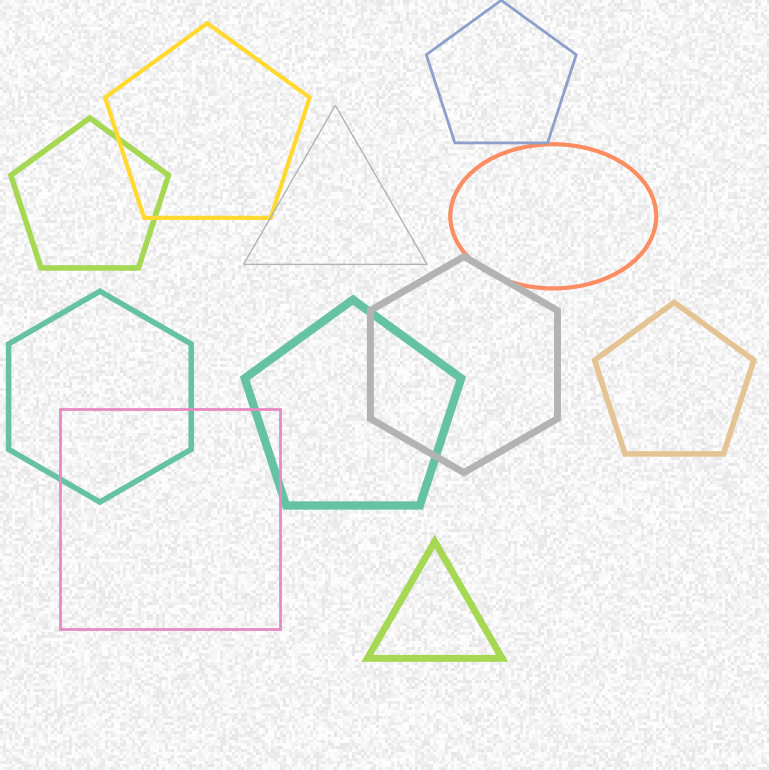[{"shape": "pentagon", "thickness": 3, "radius": 0.74, "center": [0.458, 0.463]}, {"shape": "hexagon", "thickness": 2, "radius": 0.68, "center": [0.13, 0.485]}, {"shape": "oval", "thickness": 1.5, "radius": 0.67, "center": [0.719, 0.719]}, {"shape": "pentagon", "thickness": 1, "radius": 0.51, "center": [0.651, 0.897]}, {"shape": "square", "thickness": 1, "radius": 0.71, "center": [0.221, 0.326]}, {"shape": "triangle", "thickness": 2.5, "radius": 0.51, "center": [0.565, 0.196]}, {"shape": "pentagon", "thickness": 2, "radius": 0.54, "center": [0.117, 0.739]}, {"shape": "pentagon", "thickness": 1.5, "radius": 0.7, "center": [0.269, 0.83]}, {"shape": "pentagon", "thickness": 2, "radius": 0.54, "center": [0.876, 0.499]}, {"shape": "hexagon", "thickness": 2.5, "radius": 0.7, "center": [0.603, 0.527]}, {"shape": "triangle", "thickness": 0.5, "radius": 0.69, "center": [0.435, 0.725]}]